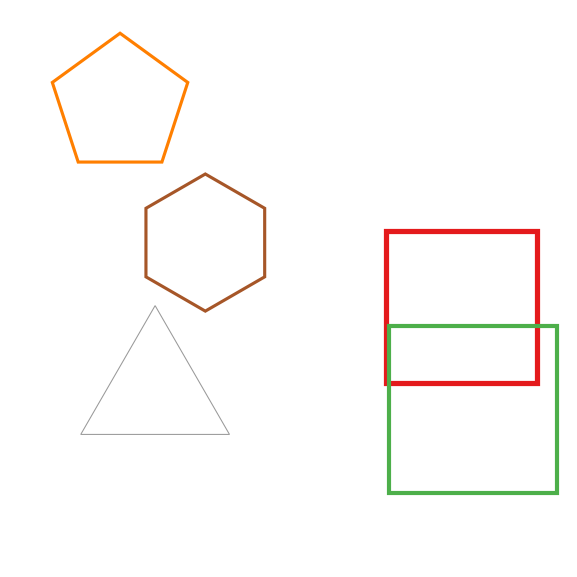[{"shape": "square", "thickness": 2.5, "radius": 0.66, "center": [0.799, 0.467]}, {"shape": "square", "thickness": 2, "radius": 0.73, "center": [0.819, 0.29]}, {"shape": "pentagon", "thickness": 1.5, "radius": 0.62, "center": [0.208, 0.818]}, {"shape": "hexagon", "thickness": 1.5, "radius": 0.59, "center": [0.356, 0.579]}, {"shape": "triangle", "thickness": 0.5, "radius": 0.74, "center": [0.269, 0.321]}]